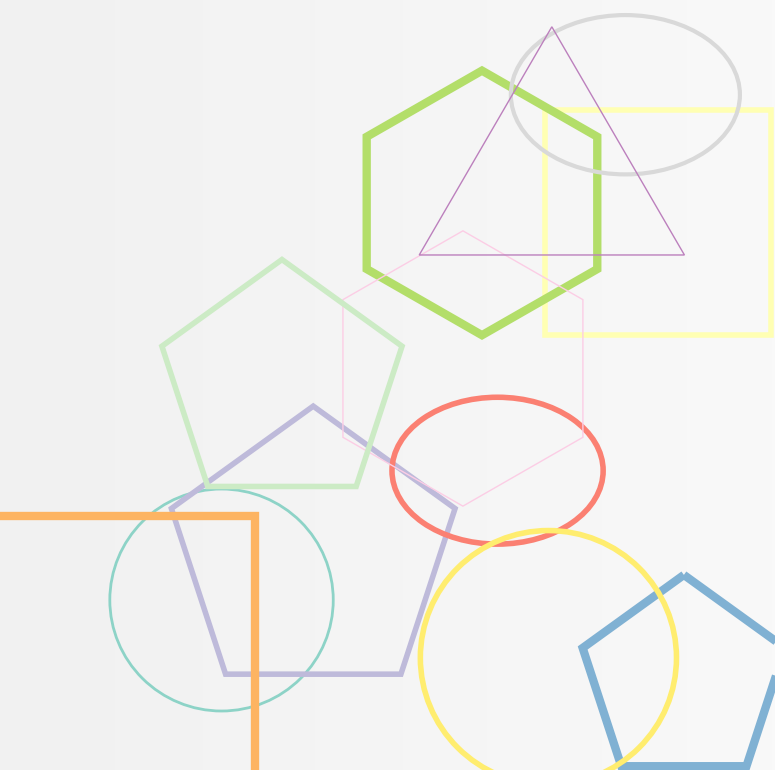[{"shape": "circle", "thickness": 1, "radius": 0.72, "center": [0.286, 0.221]}, {"shape": "square", "thickness": 2, "radius": 0.73, "center": [0.849, 0.712]}, {"shape": "pentagon", "thickness": 2, "radius": 0.96, "center": [0.404, 0.28]}, {"shape": "oval", "thickness": 2, "radius": 0.68, "center": [0.642, 0.389]}, {"shape": "pentagon", "thickness": 3, "radius": 0.69, "center": [0.882, 0.116]}, {"shape": "square", "thickness": 3, "radius": 0.88, "center": [0.154, 0.155]}, {"shape": "hexagon", "thickness": 3, "radius": 0.86, "center": [0.622, 0.736]}, {"shape": "hexagon", "thickness": 0.5, "radius": 0.89, "center": [0.597, 0.521]}, {"shape": "oval", "thickness": 1.5, "radius": 0.74, "center": [0.807, 0.877]}, {"shape": "triangle", "thickness": 0.5, "radius": 0.99, "center": [0.712, 0.768]}, {"shape": "pentagon", "thickness": 2, "radius": 0.81, "center": [0.364, 0.5]}, {"shape": "circle", "thickness": 2, "radius": 0.83, "center": [0.708, 0.146]}]